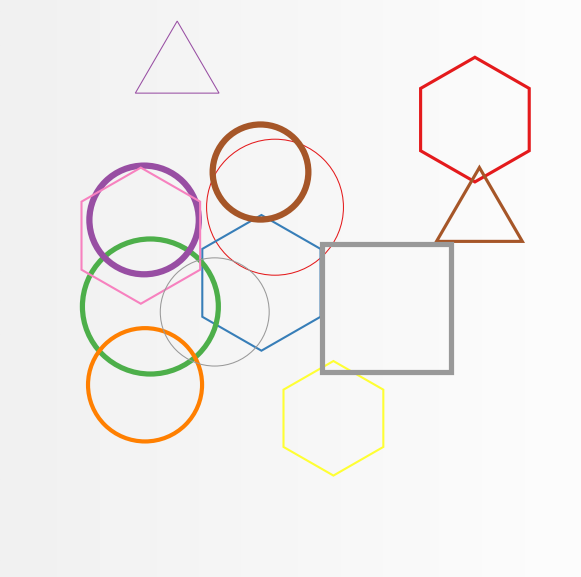[{"shape": "hexagon", "thickness": 1.5, "radius": 0.54, "center": [0.817, 0.792]}, {"shape": "circle", "thickness": 0.5, "radius": 0.59, "center": [0.473, 0.64]}, {"shape": "hexagon", "thickness": 1, "radius": 0.59, "center": [0.45, 0.509]}, {"shape": "circle", "thickness": 2.5, "radius": 0.58, "center": [0.259, 0.468]}, {"shape": "circle", "thickness": 3, "radius": 0.47, "center": [0.248, 0.618]}, {"shape": "triangle", "thickness": 0.5, "radius": 0.42, "center": [0.305, 0.879]}, {"shape": "circle", "thickness": 2, "radius": 0.49, "center": [0.25, 0.333]}, {"shape": "hexagon", "thickness": 1, "radius": 0.5, "center": [0.574, 0.275]}, {"shape": "circle", "thickness": 3, "radius": 0.41, "center": [0.448, 0.701]}, {"shape": "triangle", "thickness": 1.5, "radius": 0.43, "center": [0.825, 0.624]}, {"shape": "hexagon", "thickness": 1, "radius": 0.59, "center": [0.242, 0.591]}, {"shape": "square", "thickness": 2.5, "radius": 0.55, "center": [0.666, 0.465]}, {"shape": "circle", "thickness": 0.5, "radius": 0.47, "center": [0.369, 0.459]}]